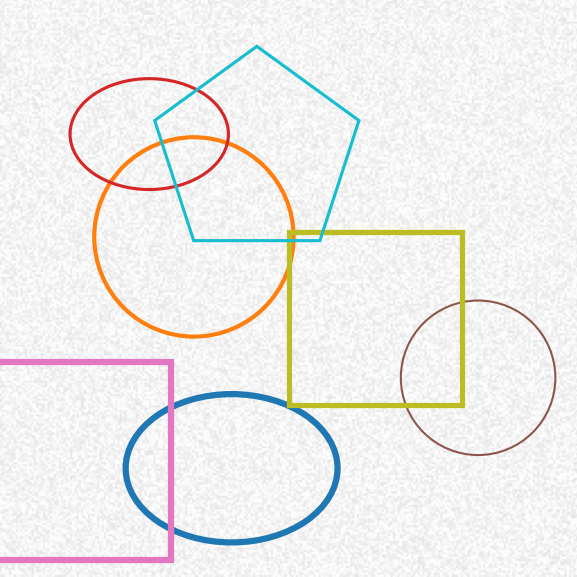[{"shape": "oval", "thickness": 3, "radius": 0.92, "center": [0.401, 0.188]}, {"shape": "circle", "thickness": 2, "radius": 0.86, "center": [0.336, 0.589]}, {"shape": "oval", "thickness": 1.5, "radius": 0.69, "center": [0.258, 0.767]}, {"shape": "circle", "thickness": 1, "radius": 0.67, "center": [0.828, 0.345]}, {"shape": "square", "thickness": 3, "radius": 0.86, "center": [0.124, 0.202]}, {"shape": "square", "thickness": 2.5, "radius": 0.75, "center": [0.65, 0.447]}, {"shape": "pentagon", "thickness": 1.5, "radius": 0.93, "center": [0.445, 0.733]}]